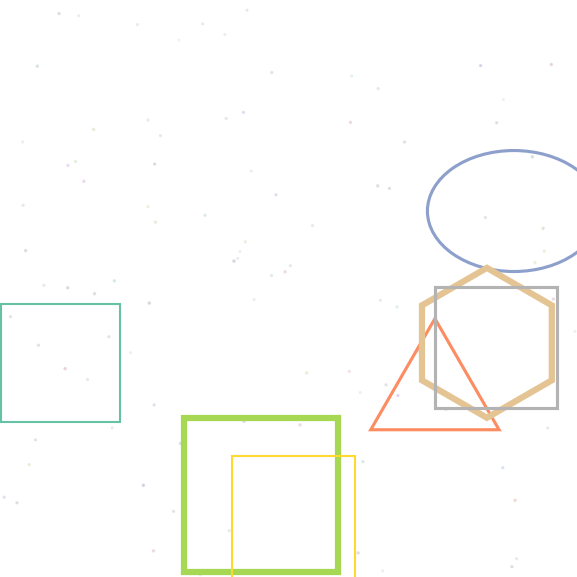[{"shape": "square", "thickness": 1, "radius": 0.51, "center": [0.105, 0.371]}, {"shape": "triangle", "thickness": 1.5, "radius": 0.64, "center": [0.753, 0.319]}, {"shape": "oval", "thickness": 1.5, "radius": 0.75, "center": [0.89, 0.634]}, {"shape": "square", "thickness": 3, "radius": 0.67, "center": [0.453, 0.142]}, {"shape": "square", "thickness": 1, "radius": 0.53, "center": [0.508, 0.103]}, {"shape": "hexagon", "thickness": 3, "radius": 0.65, "center": [0.843, 0.405]}, {"shape": "square", "thickness": 1.5, "radius": 0.52, "center": [0.859, 0.398]}]